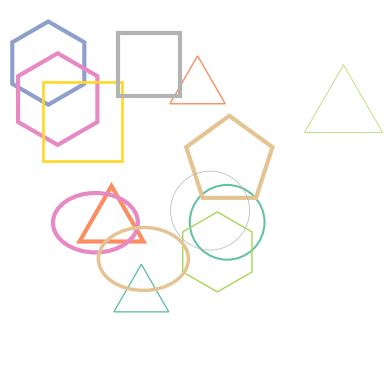[{"shape": "circle", "thickness": 1.5, "radius": 0.49, "center": [0.59, 0.423]}, {"shape": "triangle", "thickness": 1, "radius": 0.41, "center": [0.367, 0.231]}, {"shape": "triangle", "thickness": 1, "radius": 0.41, "center": [0.513, 0.772]}, {"shape": "triangle", "thickness": 3, "radius": 0.48, "center": [0.29, 0.421]}, {"shape": "hexagon", "thickness": 3, "radius": 0.54, "center": [0.125, 0.836]}, {"shape": "hexagon", "thickness": 3, "radius": 0.59, "center": [0.15, 0.743]}, {"shape": "oval", "thickness": 3, "radius": 0.55, "center": [0.248, 0.422]}, {"shape": "hexagon", "thickness": 1, "radius": 0.52, "center": [0.565, 0.346]}, {"shape": "triangle", "thickness": 0.5, "radius": 0.59, "center": [0.892, 0.714]}, {"shape": "square", "thickness": 2, "radius": 0.51, "center": [0.215, 0.685]}, {"shape": "pentagon", "thickness": 3, "radius": 0.59, "center": [0.596, 0.581]}, {"shape": "oval", "thickness": 2.5, "radius": 0.58, "center": [0.373, 0.327]}, {"shape": "circle", "thickness": 0.5, "radius": 0.51, "center": [0.546, 0.453]}, {"shape": "square", "thickness": 3, "radius": 0.4, "center": [0.387, 0.833]}]